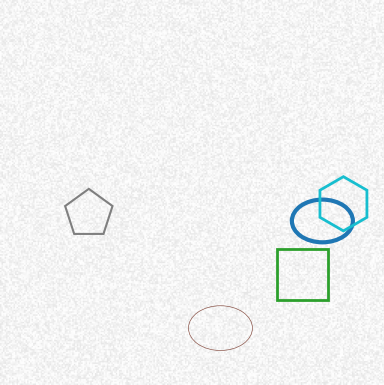[{"shape": "oval", "thickness": 3, "radius": 0.4, "center": [0.837, 0.426]}, {"shape": "square", "thickness": 2, "radius": 0.33, "center": [0.786, 0.288]}, {"shape": "oval", "thickness": 0.5, "radius": 0.42, "center": [0.573, 0.148]}, {"shape": "pentagon", "thickness": 1.5, "radius": 0.32, "center": [0.231, 0.445]}, {"shape": "hexagon", "thickness": 2, "radius": 0.35, "center": [0.892, 0.471]}]